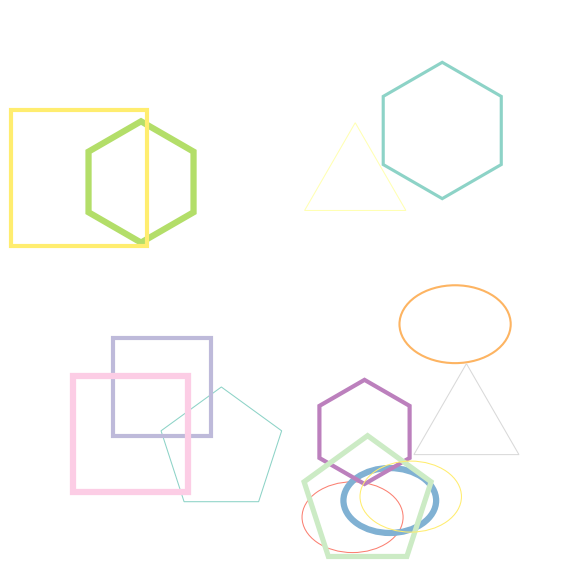[{"shape": "hexagon", "thickness": 1.5, "radius": 0.59, "center": [0.766, 0.773]}, {"shape": "pentagon", "thickness": 0.5, "radius": 0.55, "center": [0.383, 0.219]}, {"shape": "triangle", "thickness": 0.5, "radius": 0.51, "center": [0.615, 0.685]}, {"shape": "square", "thickness": 2, "radius": 0.42, "center": [0.28, 0.329]}, {"shape": "oval", "thickness": 0.5, "radius": 0.44, "center": [0.611, 0.104]}, {"shape": "oval", "thickness": 3, "radius": 0.4, "center": [0.675, 0.132]}, {"shape": "oval", "thickness": 1, "radius": 0.48, "center": [0.788, 0.438]}, {"shape": "hexagon", "thickness": 3, "radius": 0.52, "center": [0.244, 0.684]}, {"shape": "square", "thickness": 3, "radius": 0.5, "center": [0.226, 0.248]}, {"shape": "triangle", "thickness": 0.5, "radius": 0.53, "center": [0.808, 0.264]}, {"shape": "hexagon", "thickness": 2, "radius": 0.45, "center": [0.631, 0.251]}, {"shape": "pentagon", "thickness": 2.5, "radius": 0.58, "center": [0.637, 0.129]}, {"shape": "square", "thickness": 2, "radius": 0.59, "center": [0.137, 0.69]}, {"shape": "oval", "thickness": 0.5, "radius": 0.44, "center": [0.711, 0.139]}]